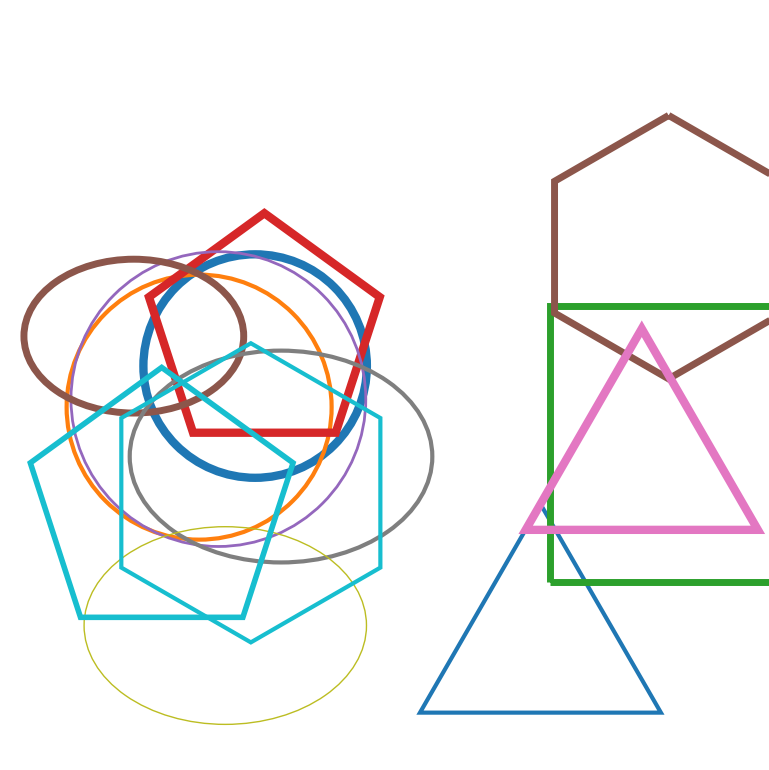[{"shape": "triangle", "thickness": 1.5, "radius": 0.9, "center": [0.702, 0.165]}, {"shape": "circle", "thickness": 3, "radius": 0.73, "center": [0.331, 0.525]}, {"shape": "circle", "thickness": 1.5, "radius": 0.86, "center": [0.259, 0.471]}, {"shape": "square", "thickness": 2.5, "radius": 0.9, "center": [0.893, 0.423]}, {"shape": "pentagon", "thickness": 3, "radius": 0.79, "center": [0.343, 0.566]}, {"shape": "circle", "thickness": 1, "radius": 0.96, "center": [0.284, 0.482]}, {"shape": "hexagon", "thickness": 2.5, "radius": 0.86, "center": [0.868, 0.679]}, {"shape": "oval", "thickness": 2.5, "radius": 0.71, "center": [0.174, 0.563]}, {"shape": "triangle", "thickness": 3, "radius": 0.87, "center": [0.833, 0.399]}, {"shape": "oval", "thickness": 1.5, "radius": 0.98, "center": [0.365, 0.407]}, {"shape": "oval", "thickness": 0.5, "radius": 0.92, "center": [0.293, 0.188]}, {"shape": "hexagon", "thickness": 1.5, "radius": 0.97, "center": [0.326, 0.36]}, {"shape": "pentagon", "thickness": 2, "radius": 0.9, "center": [0.21, 0.343]}]